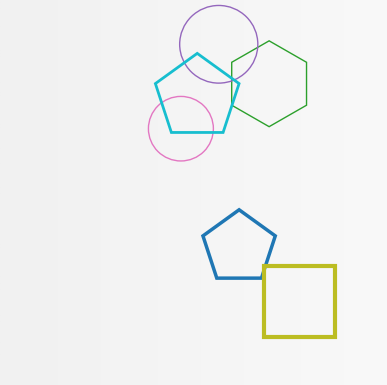[{"shape": "pentagon", "thickness": 2.5, "radius": 0.49, "center": [0.617, 0.357]}, {"shape": "hexagon", "thickness": 1, "radius": 0.56, "center": [0.695, 0.782]}, {"shape": "circle", "thickness": 1, "radius": 0.5, "center": [0.565, 0.885]}, {"shape": "circle", "thickness": 1, "radius": 0.42, "center": [0.467, 0.666]}, {"shape": "square", "thickness": 3, "radius": 0.46, "center": [0.773, 0.216]}, {"shape": "pentagon", "thickness": 2, "radius": 0.57, "center": [0.509, 0.748]}]